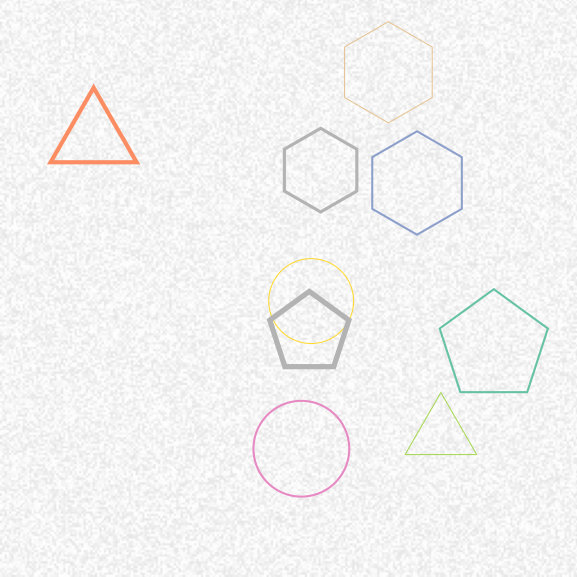[{"shape": "pentagon", "thickness": 1, "radius": 0.49, "center": [0.855, 0.4]}, {"shape": "triangle", "thickness": 2, "radius": 0.43, "center": [0.162, 0.761]}, {"shape": "hexagon", "thickness": 1, "radius": 0.45, "center": [0.722, 0.682]}, {"shape": "circle", "thickness": 1, "radius": 0.41, "center": [0.522, 0.222]}, {"shape": "triangle", "thickness": 0.5, "radius": 0.36, "center": [0.763, 0.248]}, {"shape": "circle", "thickness": 0.5, "radius": 0.37, "center": [0.539, 0.478]}, {"shape": "hexagon", "thickness": 0.5, "radius": 0.44, "center": [0.673, 0.874]}, {"shape": "pentagon", "thickness": 2.5, "radius": 0.36, "center": [0.536, 0.422]}, {"shape": "hexagon", "thickness": 1.5, "radius": 0.36, "center": [0.555, 0.704]}]